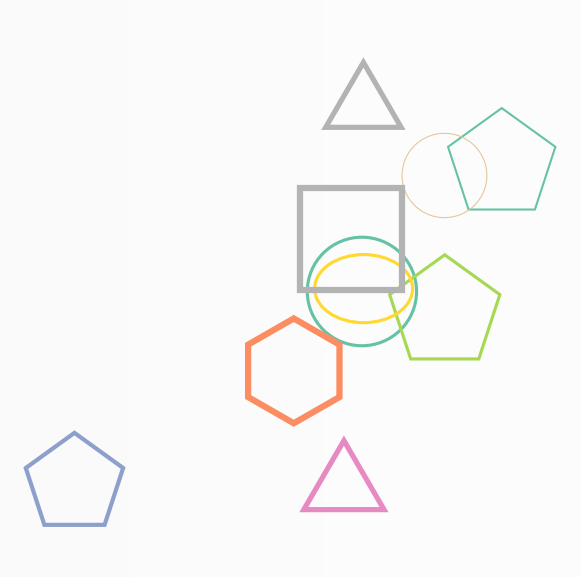[{"shape": "circle", "thickness": 1.5, "radius": 0.47, "center": [0.623, 0.494]}, {"shape": "pentagon", "thickness": 1, "radius": 0.49, "center": [0.863, 0.715]}, {"shape": "hexagon", "thickness": 3, "radius": 0.45, "center": [0.505, 0.357]}, {"shape": "pentagon", "thickness": 2, "radius": 0.44, "center": [0.128, 0.162]}, {"shape": "triangle", "thickness": 2.5, "radius": 0.4, "center": [0.592, 0.157]}, {"shape": "pentagon", "thickness": 1.5, "radius": 0.5, "center": [0.765, 0.458]}, {"shape": "oval", "thickness": 1.5, "radius": 0.42, "center": [0.626, 0.499]}, {"shape": "circle", "thickness": 0.5, "radius": 0.36, "center": [0.765, 0.695]}, {"shape": "triangle", "thickness": 2.5, "radius": 0.37, "center": [0.625, 0.816]}, {"shape": "square", "thickness": 3, "radius": 0.44, "center": [0.604, 0.585]}]